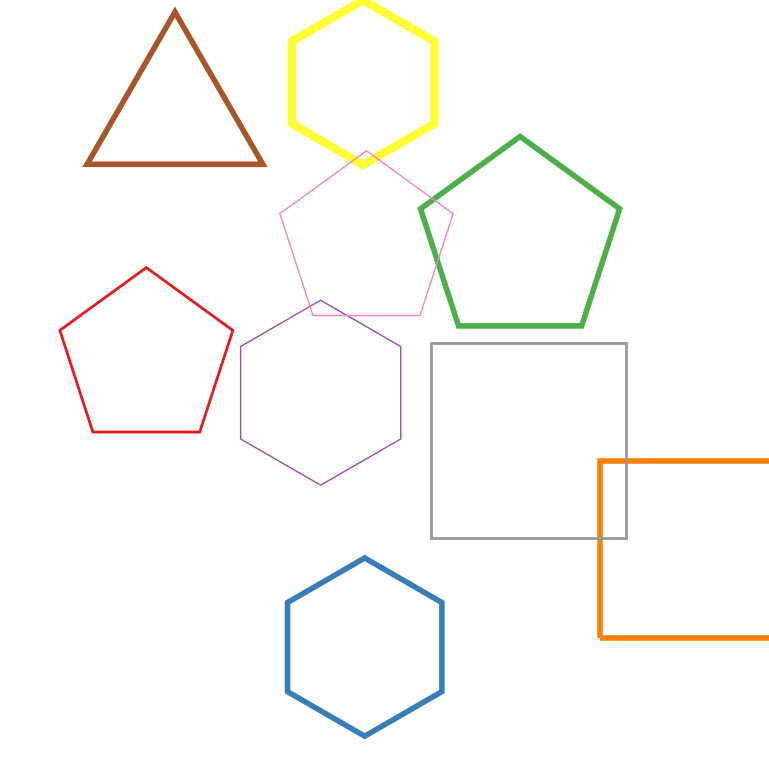[{"shape": "pentagon", "thickness": 1, "radius": 0.59, "center": [0.19, 0.534]}, {"shape": "hexagon", "thickness": 2, "radius": 0.58, "center": [0.474, 0.16]}, {"shape": "pentagon", "thickness": 2, "radius": 0.68, "center": [0.675, 0.687]}, {"shape": "hexagon", "thickness": 0.5, "radius": 0.6, "center": [0.416, 0.49]}, {"shape": "square", "thickness": 2, "radius": 0.58, "center": [0.895, 0.286]}, {"shape": "hexagon", "thickness": 3, "radius": 0.53, "center": [0.472, 0.893]}, {"shape": "triangle", "thickness": 2, "radius": 0.66, "center": [0.227, 0.853]}, {"shape": "pentagon", "thickness": 0.5, "radius": 0.59, "center": [0.476, 0.686]}, {"shape": "square", "thickness": 1, "radius": 0.63, "center": [0.687, 0.428]}]